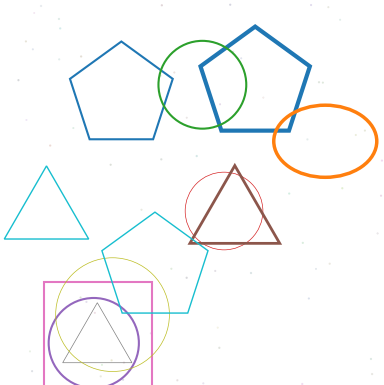[{"shape": "pentagon", "thickness": 1.5, "radius": 0.7, "center": [0.315, 0.752]}, {"shape": "pentagon", "thickness": 3, "radius": 0.75, "center": [0.663, 0.782]}, {"shape": "oval", "thickness": 2.5, "radius": 0.67, "center": [0.845, 0.633]}, {"shape": "circle", "thickness": 1.5, "radius": 0.57, "center": [0.526, 0.78]}, {"shape": "circle", "thickness": 0.5, "radius": 0.5, "center": [0.582, 0.452]}, {"shape": "circle", "thickness": 1.5, "radius": 0.59, "center": [0.244, 0.109]}, {"shape": "triangle", "thickness": 2, "radius": 0.67, "center": [0.61, 0.435]}, {"shape": "square", "thickness": 1.5, "radius": 0.7, "center": [0.254, 0.129]}, {"shape": "triangle", "thickness": 0.5, "radius": 0.52, "center": [0.253, 0.11]}, {"shape": "circle", "thickness": 0.5, "radius": 0.74, "center": [0.292, 0.183]}, {"shape": "pentagon", "thickness": 1, "radius": 0.72, "center": [0.402, 0.304]}, {"shape": "triangle", "thickness": 1, "radius": 0.63, "center": [0.121, 0.442]}]